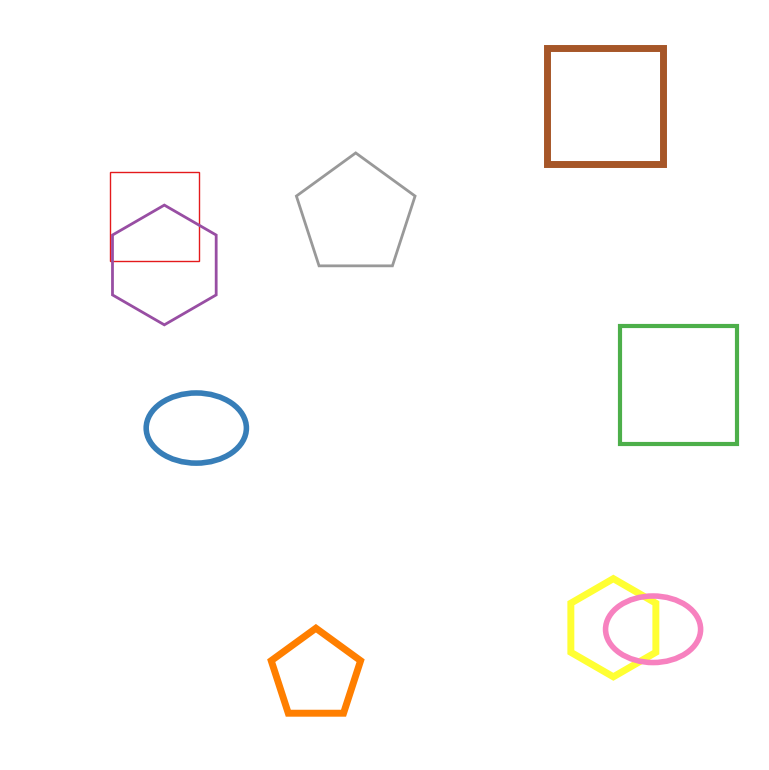[{"shape": "square", "thickness": 0.5, "radius": 0.29, "center": [0.2, 0.719]}, {"shape": "oval", "thickness": 2, "radius": 0.33, "center": [0.255, 0.444]}, {"shape": "square", "thickness": 1.5, "radius": 0.38, "center": [0.881, 0.5]}, {"shape": "hexagon", "thickness": 1, "radius": 0.39, "center": [0.213, 0.656]}, {"shape": "pentagon", "thickness": 2.5, "radius": 0.31, "center": [0.41, 0.123]}, {"shape": "hexagon", "thickness": 2.5, "radius": 0.32, "center": [0.797, 0.185]}, {"shape": "square", "thickness": 2.5, "radius": 0.38, "center": [0.786, 0.862]}, {"shape": "oval", "thickness": 2, "radius": 0.31, "center": [0.848, 0.183]}, {"shape": "pentagon", "thickness": 1, "radius": 0.41, "center": [0.462, 0.72]}]